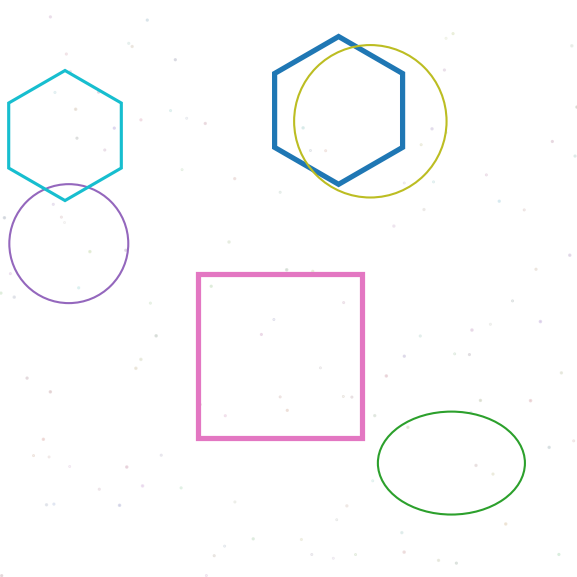[{"shape": "hexagon", "thickness": 2.5, "radius": 0.64, "center": [0.586, 0.808]}, {"shape": "oval", "thickness": 1, "radius": 0.64, "center": [0.782, 0.197]}, {"shape": "circle", "thickness": 1, "radius": 0.51, "center": [0.119, 0.577]}, {"shape": "square", "thickness": 2.5, "radius": 0.71, "center": [0.485, 0.382]}, {"shape": "circle", "thickness": 1, "radius": 0.66, "center": [0.641, 0.789]}, {"shape": "hexagon", "thickness": 1.5, "radius": 0.56, "center": [0.113, 0.764]}]